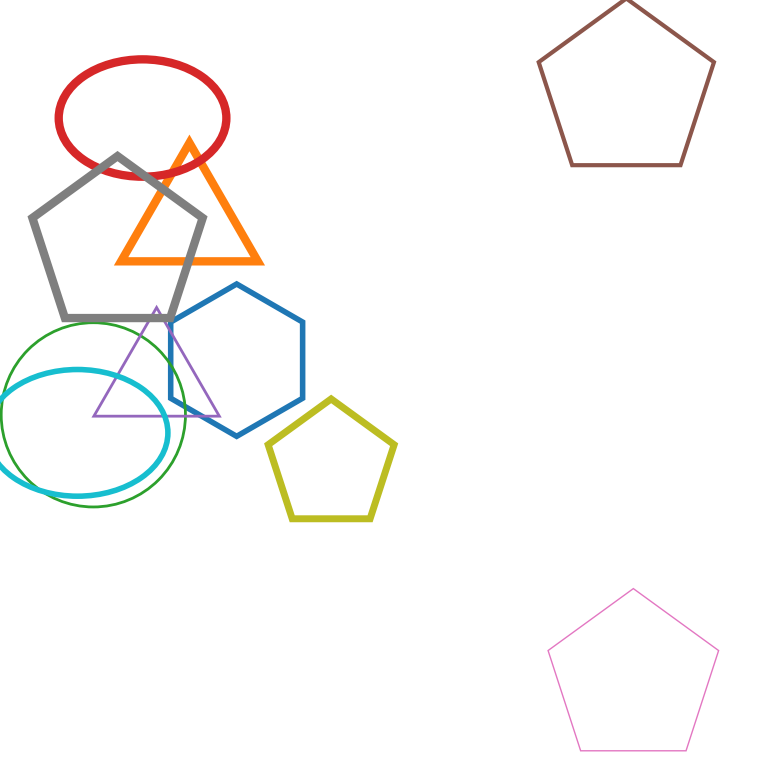[{"shape": "hexagon", "thickness": 2, "radius": 0.49, "center": [0.307, 0.532]}, {"shape": "triangle", "thickness": 3, "radius": 0.51, "center": [0.246, 0.712]}, {"shape": "circle", "thickness": 1, "radius": 0.6, "center": [0.121, 0.461]}, {"shape": "oval", "thickness": 3, "radius": 0.54, "center": [0.185, 0.847]}, {"shape": "triangle", "thickness": 1, "radius": 0.47, "center": [0.203, 0.507]}, {"shape": "pentagon", "thickness": 1.5, "radius": 0.6, "center": [0.813, 0.882]}, {"shape": "pentagon", "thickness": 0.5, "radius": 0.58, "center": [0.823, 0.119]}, {"shape": "pentagon", "thickness": 3, "radius": 0.58, "center": [0.153, 0.681]}, {"shape": "pentagon", "thickness": 2.5, "radius": 0.43, "center": [0.43, 0.396]}, {"shape": "oval", "thickness": 2, "radius": 0.59, "center": [0.101, 0.438]}]